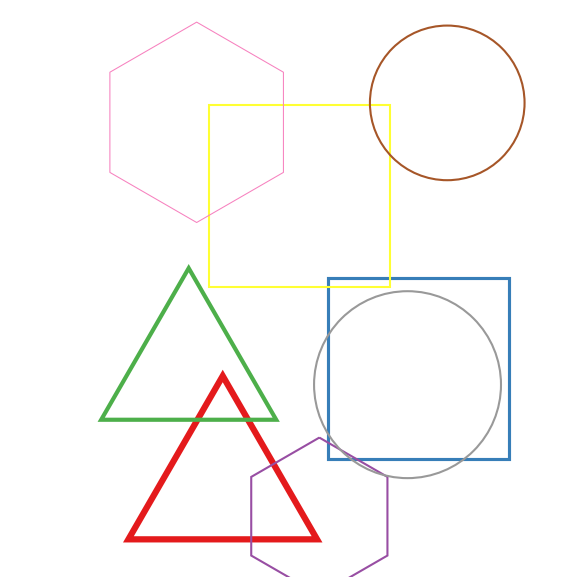[{"shape": "triangle", "thickness": 3, "radius": 0.94, "center": [0.386, 0.16]}, {"shape": "square", "thickness": 1.5, "radius": 0.78, "center": [0.725, 0.361]}, {"shape": "triangle", "thickness": 2, "radius": 0.87, "center": [0.327, 0.36]}, {"shape": "hexagon", "thickness": 1, "radius": 0.68, "center": [0.553, 0.105]}, {"shape": "square", "thickness": 1, "radius": 0.79, "center": [0.519, 0.66]}, {"shape": "circle", "thickness": 1, "radius": 0.67, "center": [0.774, 0.821]}, {"shape": "hexagon", "thickness": 0.5, "radius": 0.87, "center": [0.341, 0.787]}, {"shape": "circle", "thickness": 1, "radius": 0.81, "center": [0.706, 0.333]}]